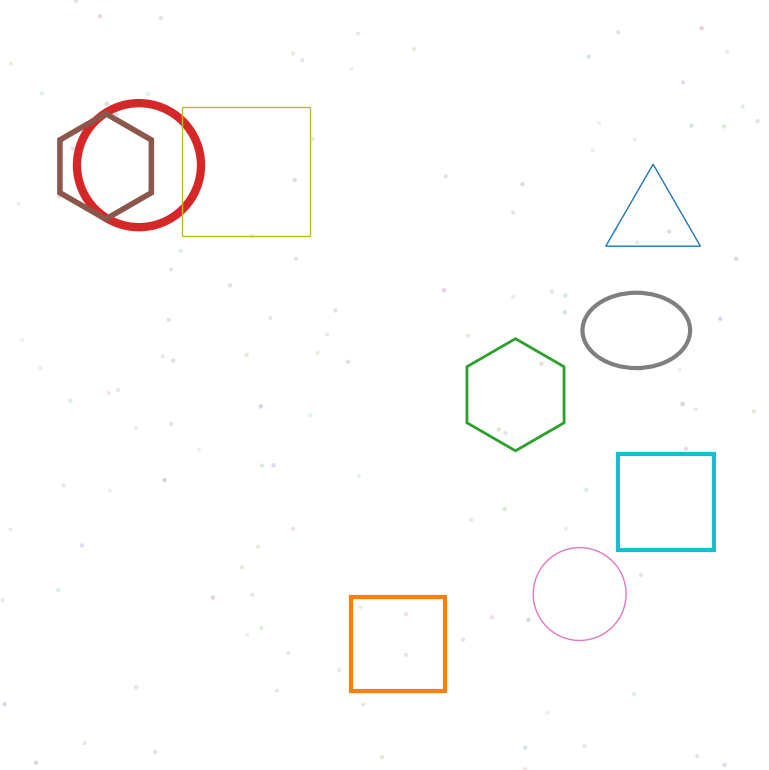[{"shape": "triangle", "thickness": 0.5, "radius": 0.35, "center": [0.848, 0.716]}, {"shape": "square", "thickness": 1.5, "radius": 0.31, "center": [0.517, 0.163]}, {"shape": "hexagon", "thickness": 1, "radius": 0.36, "center": [0.669, 0.487]}, {"shape": "circle", "thickness": 3, "radius": 0.4, "center": [0.181, 0.786]}, {"shape": "hexagon", "thickness": 2, "radius": 0.34, "center": [0.137, 0.784]}, {"shape": "circle", "thickness": 0.5, "radius": 0.3, "center": [0.753, 0.229]}, {"shape": "oval", "thickness": 1.5, "radius": 0.35, "center": [0.826, 0.571]}, {"shape": "square", "thickness": 0.5, "radius": 0.42, "center": [0.319, 0.777]}, {"shape": "square", "thickness": 1.5, "radius": 0.31, "center": [0.865, 0.348]}]